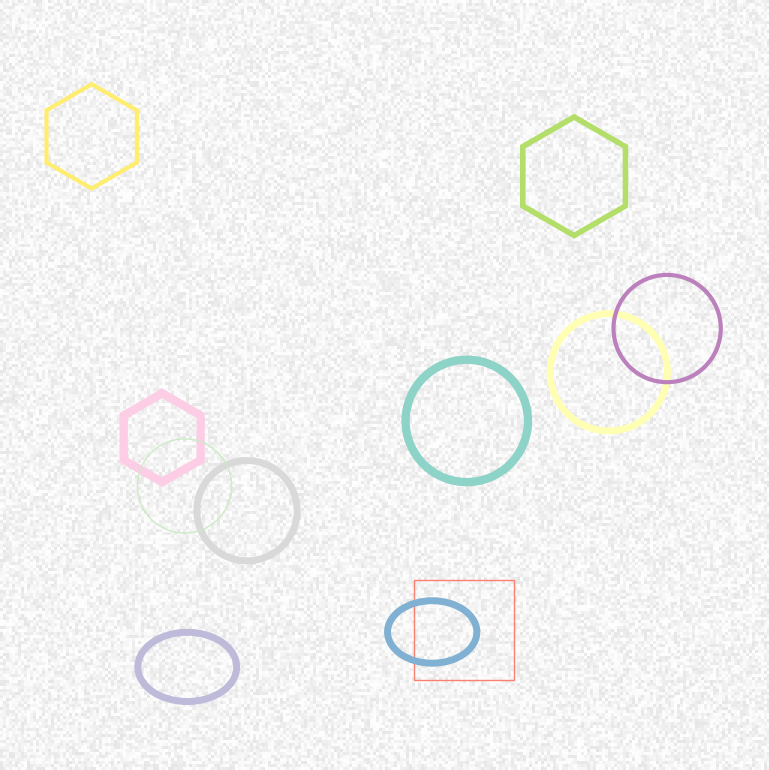[{"shape": "circle", "thickness": 3, "radius": 0.4, "center": [0.606, 0.453]}, {"shape": "circle", "thickness": 2.5, "radius": 0.38, "center": [0.791, 0.517]}, {"shape": "oval", "thickness": 2.5, "radius": 0.32, "center": [0.243, 0.134]}, {"shape": "square", "thickness": 0.5, "radius": 0.32, "center": [0.603, 0.181]}, {"shape": "oval", "thickness": 2.5, "radius": 0.29, "center": [0.561, 0.179]}, {"shape": "hexagon", "thickness": 2, "radius": 0.38, "center": [0.746, 0.771]}, {"shape": "hexagon", "thickness": 3, "radius": 0.29, "center": [0.211, 0.432]}, {"shape": "circle", "thickness": 2.5, "radius": 0.33, "center": [0.321, 0.337]}, {"shape": "circle", "thickness": 1.5, "radius": 0.35, "center": [0.866, 0.573]}, {"shape": "circle", "thickness": 0.5, "radius": 0.31, "center": [0.24, 0.369]}, {"shape": "hexagon", "thickness": 1.5, "radius": 0.34, "center": [0.119, 0.823]}]